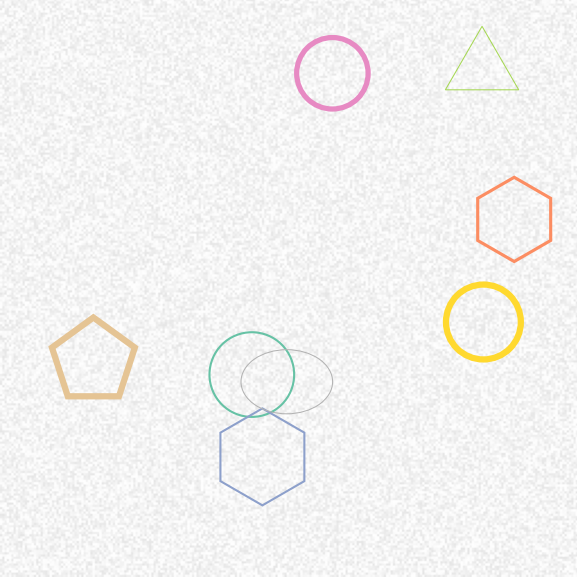[{"shape": "circle", "thickness": 1, "radius": 0.37, "center": [0.436, 0.351]}, {"shape": "hexagon", "thickness": 1.5, "radius": 0.36, "center": [0.89, 0.619]}, {"shape": "hexagon", "thickness": 1, "radius": 0.42, "center": [0.454, 0.208]}, {"shape": "circle", "thickness": 2.5, "radius": 0.31, "center": [0.576, 0.872]}, {"shape": "triangle", "thickness": 0.5, "radius": 0.37, "center": [0.835, 0.88]}, {"shape": "circle", "thickness": 3, "radius": 0.32, "center": [0.837, 0.442]}, {"shape": "pentagon", "thickness": 3, "radius": 0.38, "center": [0.162, 0.374]}, {"shape": "oval", "thickness": 0.5, "radius": 0.4, "center": [0.497, 0.338]}]